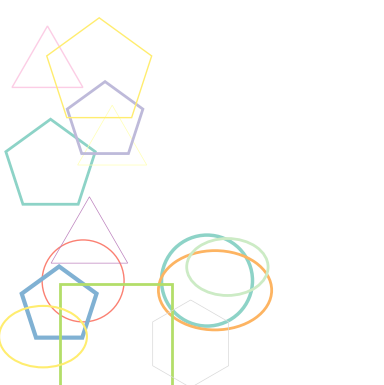[{"shape": "pentagon", "thickness": 2, "radius": 0.61, "center": [0.131, 0.568]}, {"shape": "circle", "thickness": 2.5, "radius": 0.59, "center": [0.538, 0.271]}, {"shape": "triangle", "thickness": 0.5, "radius": 0.52, "center": [0.291, 0.623]}, {"shape": "pentagon", "thickness": 2, "radius": 0.52, "center": [0.273, 0.685]}, {"shape": "circle", "thickness": 1, "radius": 0.53, "center": [0.216, 0.27]}, {"shape": "pentagon", "thickness": 3, "radius": 0.51, "center": [0.154, 0.206]}, {"shape": "oval", "thickness": 2, "radius": 0.74, "center": [0.559, 0.246]}, {"shape": "square", "thickness": 2, "radius": 0.73, "center": [0.301, 0.116]}, {"shape": "triangle", "thickness": 1, "radius": 0.53, "center": [0.123, 0.826]}, {"shape": "hexagon", "thickness": 0.5, "radius": 0.57, "center": [0.495, 0.107]}, {"shape": "triangle", "thickness": 0.5, "radius": 0.57, "center": [0.232, 0.374]}, {"shape": "oval", "thickness": 2, "radius": 0.53, "center": [0.591, 0.307]}, {"shape": "pentagon", "thickness": 1, "radius": 0.72, "center": [0.258, 0.81]}, {"shape": "oval", "thickness": 1.5, "radius": 0.57, "center": [0.112, 0.126]}]